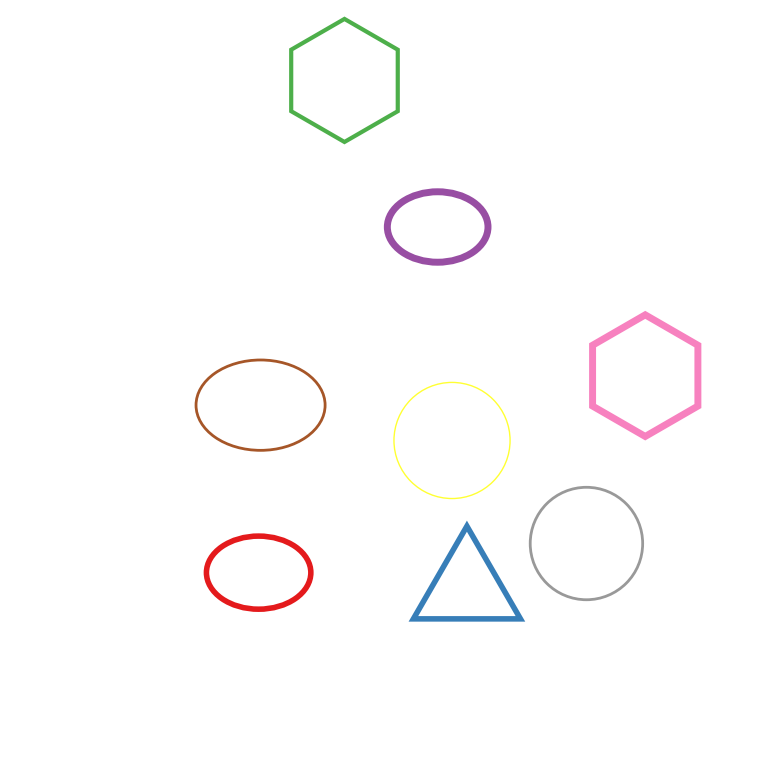[{"shape": "oval", "thickness": 2, "radius": 0.34, "center": [0.336, 0.256]}, {"shape": "triangle", "thickness": 2, "radius": 0.4, "center": [0.606, 0.236]}, {"shape": "hexagon", "thickness": 1.5, "radius": 0.4, "center": [0.447, 0.896]}, {"shape": "oval", "thickness": 2.5, "radius": 0.33, "center": [0.568, 0.705]}, {"shape": "circle", "thickness": 0.5, "radius": 0.38, "center": [0.587, 0.428]}, {"shape": "oval", "thickness": 1, "radius": 0.42, "center": [0.338, 0.474]}, {"shape": "hexagon", "thickness": 2.5, "radius": 0.39, "center": [0.838, 0.512]}, {"shape": "circle", "thickness": 1, "radius": 0.37, "center": [0.762, 0.294]}]